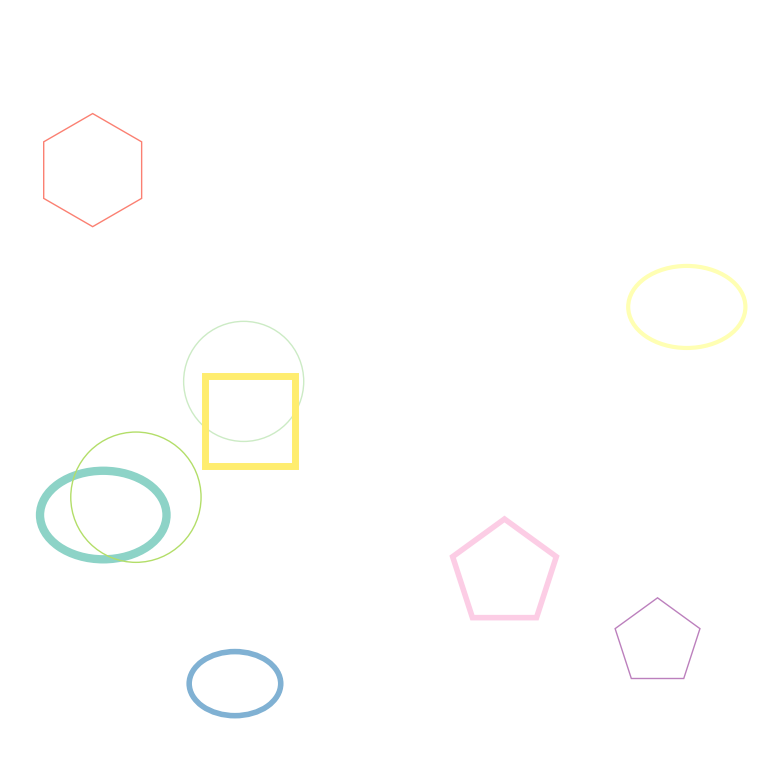[{"shape": "oval", "thickness": 3, "radius": 0.41, "center": [0.134, 0.331]}, {"shape": "oval", "thickness": 1.5, "radius": 0.38, "center": [0.892, 0.601]}, {"shape": "hexagon", "thickness": 0.5, "radius": 0.37, "center": [0.12, 0.779]}, {"shape": "oval", "thickness": 2, "radius": 0.3, "center": [0.305, 0.112]}, {"shape": "circle", "thickness": 0.5, "radius": 0.42, "center": [0.177, 0.354]}, {"shape": "pentagon", "thickness": 2, "radius": 0.35, "center": [0.655, 0.255]}, {"shape": "pentagon", "thickness": 0.5, "radius": 0.29, "center": [0.854, 0.166]}, {"shape": "circle", "thickness": 0.5, "radius": 0.39, "center": [0.316, 0.505]}, {"shape": "square", "thickness": 2.5, "radius": 0.29, "center": [0.325, 0.453]}]